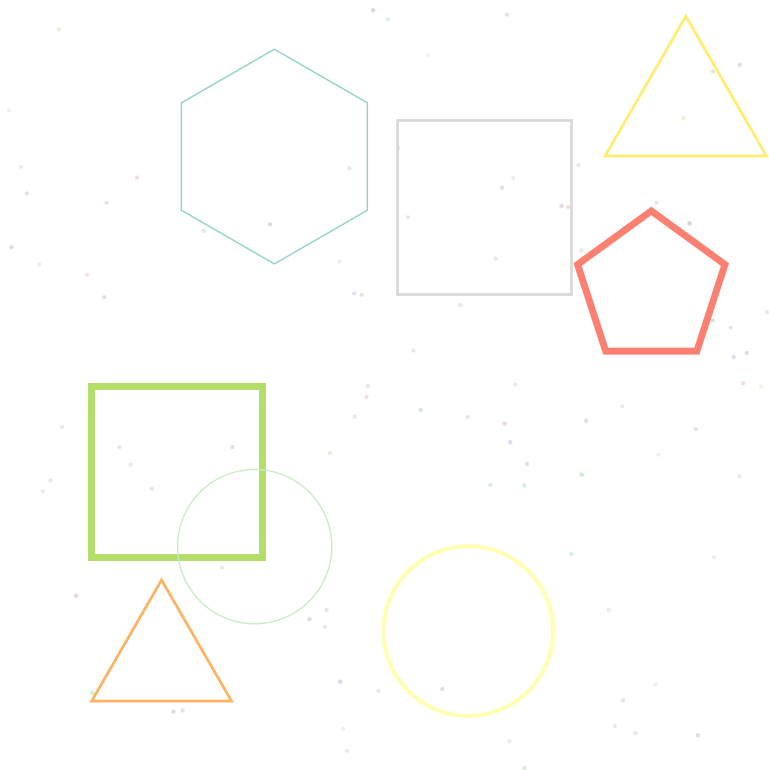[{"shape": "hexagon", "thickness": 0.5, "radius": 0.7, "center": [0.356, 0.797]}, {"shape": "circle", "thickness": 1.5, "radius": 0.55, "center": [0.608, 0.18]}, {"shape": "pentagon", "thickness": 2.5, "radius": 0.5, "center": [0.846, 0.625]}, {"shape": "triangle", "thickness": 1, "radius": 0.52, "center": [0.21, 0.142]}, {"shape": "square", "thickness": 2.5, "radius": 0.56, "center": [0.229, 0.387]}, {"shape": "square", "thickness": 1, "radius": 0.57, "center": [0.629, 0.731]}, {"shape": "circle", "thickness": 0.5, "radius": 0.5, "center": [0.331, 0.29]}, {"shape": "triangle", "thickness": 1, "radius": 0.6, "center": [0.891, 0.858]}]